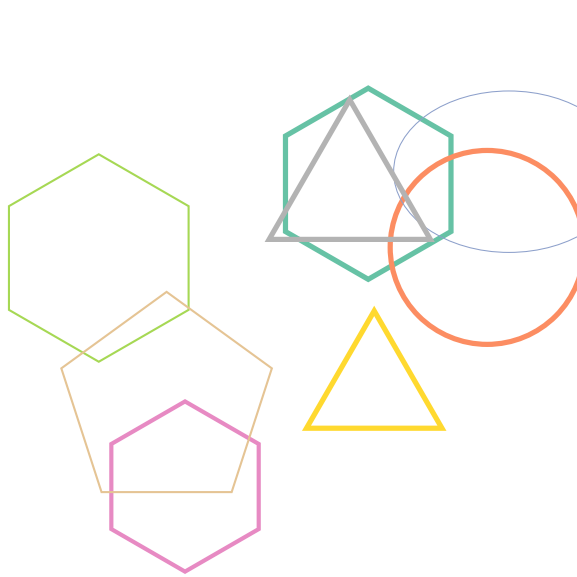[{"shape": "hexagon", "thickness": 2.5, "radius": 0.83, "center": [0.638, 0.681]}, {"shape": "circle", "thickness": 2.5, "radius": 0.84, "center": [0.844, 0.571]}, {"shape": "oval", "thickness": 0.5, "radius": 1.0, "center": [0.881, 0.702]}, {"shape": "hexagon", "thickness": 2, "radius": 0.74, "center": [0.32, 0.157]}, {"shape": "hexagon", "thickness": 1, "radius": 0.9, "center": [0.171, 0.552]}, {"shape": "triangle", "thickness": 2.5, "radius": 0.68, "center": [0.648, 0.325]}, {"shape": "pentagon", "thickness": 1, "radius": 0.96, "center": [0.288, 0.302]}, {"shape": "triangle", "thickness": 2.5, "radius": 0.81, "center": [0.606, 0.665]}]